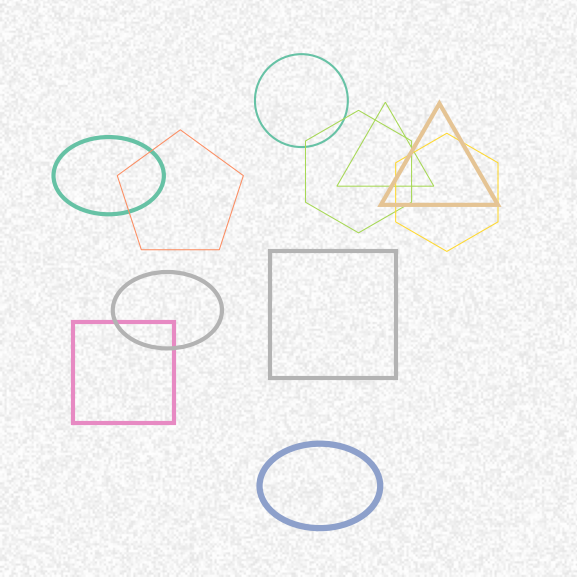[{"shape": "oval", "thickness": 2, "radius": 0.48, "center": [0.188, 0.695]}, {"shape": "circle", "thickness": 1, "radius": 0.4, "center": [0.522, 0.825]}, {"shape": "pentagon", "thickness": 0.5, "radius": 0.57, "center": [0.312, 0.66]}, {"shape": "oval", "thickness": 3, "radius": 0.52, "center": [0.554, 0.158]}, {"shape": "square", "thickness": 2, "radius": 0.44, "center": [0.214, 0.354]}, {"shape": "triangle", "thickness": 0.5, "radius": 0.48, "center": [0.667, 0.725]}, {"shape": "hexagon", "thickness": 0.5, "radius": 0.53, "center": [0.621, 0.702]}, {"shape": "hexagon", "thickness": 0.5, "radius": 0.51, "center": [0.774, 0.666]}, {"shape": "triangle", "thickness": 2, "radius": 0.59, "center": [0.761, 0.703]}, {"shape": "oval", "thickness": 2, "radius": 0.47, "center": [0.29, 0.462]}, {"shape": "square", "thickness": 2, "radius": 0.55, "center": [0.576, 0.454]}]